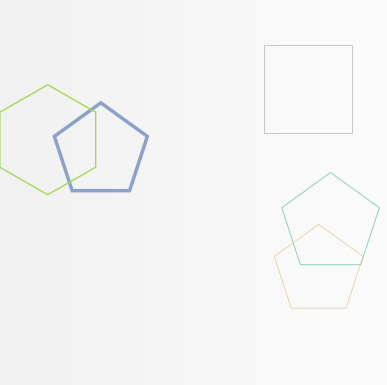[{"shape": "pentagon", "thickness": 0.5, "radius": 0.66, "center": [0.853, 0.419]}, {"shape": "pentagon", "thickness": 2.5, "radius": 0.63, "center": [0.26, 0.607]}, {"shape": "hexagon", "thickness": 1, "radius": 0.71, "center": [0.123, 0.637]}, {"shape": "pentagon", "thickness": 0.5, "radius": 0.6, "center": [0.822, 0.297]}, {"shape": "square", "thickness": 0.5, "radius": 0.57, "center": [0.794, 0.769]}]